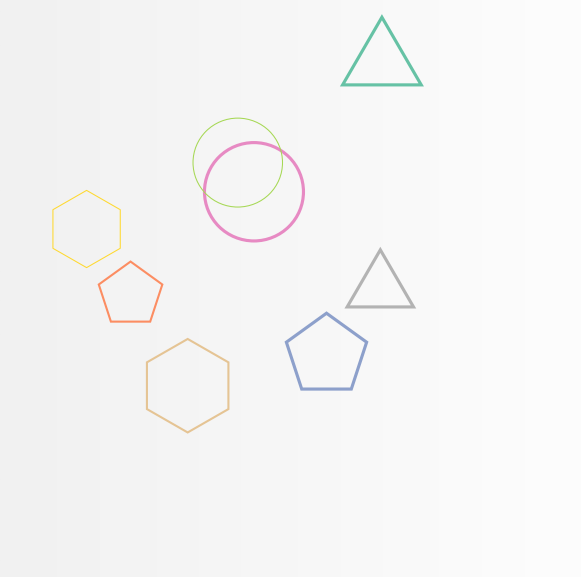[{"shape": "triangle", "thickness": 1.5, "radius": 0.39, "center": [0.657, 0.891]}, {"shape": "pentagon", "thickness": 1, "radius": 0.29, "center": [0.225, 0.489]}, {"shape": "pentagon", "thickness": 1.5, "radius": 0.36, "center": [0.562, 0.384]}, {"shape": "circle", "thickness": 1.5, "radius": 0.43, "center": [0.437, 0.667]}, {"shape": "circle", "thickness": 0.5, "radius": 0.38, "center": [0.409, 0.718]}, {"shape": "hexagon", "thickness": 0.5, "radius": 0.33, "center": [0.149, 0.603]}, {"shape": "hexagon", "thickness": 1, "radius": 0.4, "center": [0.323, 0.331]}, {"shape": "triangle", "thickness": 1.5, "radius": 0.33, "center": [0.654, 0.501]}]